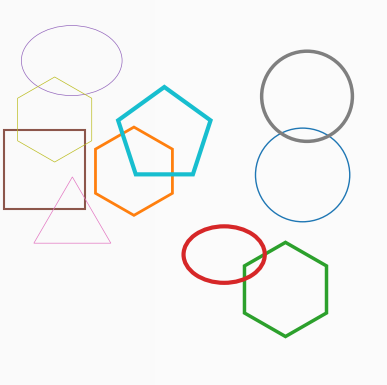[{"shape": "circle", "thickness": 1, "radius": 0.61, "center": [0.781, 0.546]}, {"shape": "hexagon", "thickness": 2, "radius": 0.57, "center": [0.346, 0.555]}, {"shape": "hexagon", "thickness": 2.5, "radius": 0.61, "center": [0.737, 0.248]}, {"shape": "oval", "thickness": 3, "radius": 0.52, "center": [0.578, 0.339]}, {"shape": "oval", "thickness": 0.5, "radius": 0.65, "center": [0.185, 0.843]}, {"shape": "square", "thickness": 1.5, "radius": 0.52, "center": [0.114, 0.56]}, {"shape": "triangle", "thickness": 0.5, "radius": 0.57, "center": [0.187, 0.426]}, {"shape": "circle", "thickness": 2.5, "radius": 0.59, "center": [0.792, 0.75]}, {"shape": "hexagon", "thickness": 0.5, "radius": 0.55, "center": [0.141, 0.69]}, {"shape": "pentagon", "thickness": 3, "radius": 0.63, "center": [0.424, 0.649]}]